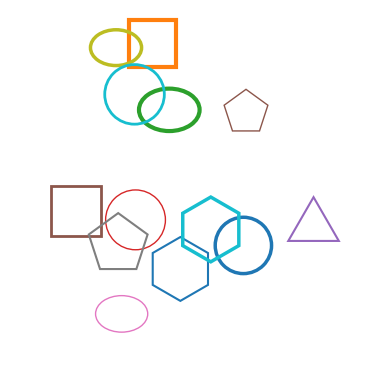[{"shape": "circle", "thickness": 2.5, "radius": 0.37, "center": [0.632, 0.363]}, {"shape": "hexagon", "thickness": 1.5, "radius": 0.41, "center": [0.468, 0.301]}, {"shape": "square", "thickness": 3, "radius": 0.31, "center": [0.396, 0.887]}, {"shape": "oval", "thickness": 3, "radius": 0.39, "center": [0.44, 0.715]}, {"shape": "circle", "thickness": 1, "radius": 0.39, "center": [0.352, 0.429]}, {"shape": "triangle", "thickness": 1.5, "radius": 0.38, "center": [0.814, 0.412]}, {"shape": "pentagon", "thickness": 1, "radius": 0.3, "center": [0.639, 0.708]}, {"shape": "square", "thickness": 2, "radius": 0.33, "center": [0.198, 0.451]}, {"shape": "oval", "thickness": 1, "radius": 0.34, "center": [0.316, 0.185]}, {"shape": "pentagon", "thickness": 1.5, "radius": 0.4, "center": [0.307, 0.366]}, {"shape": "oval", "thickness": 2.5, "radius": 0.33, "center": [0.301, 0.876]}, {"shape": "hexagon", "thickness": 2.5, "radius": 0.42, "center": [0.548, 0.404]}, {"shape": "circle", "thickness": 2, "radius": 0.39, "center": [0.349, 0.755]}]